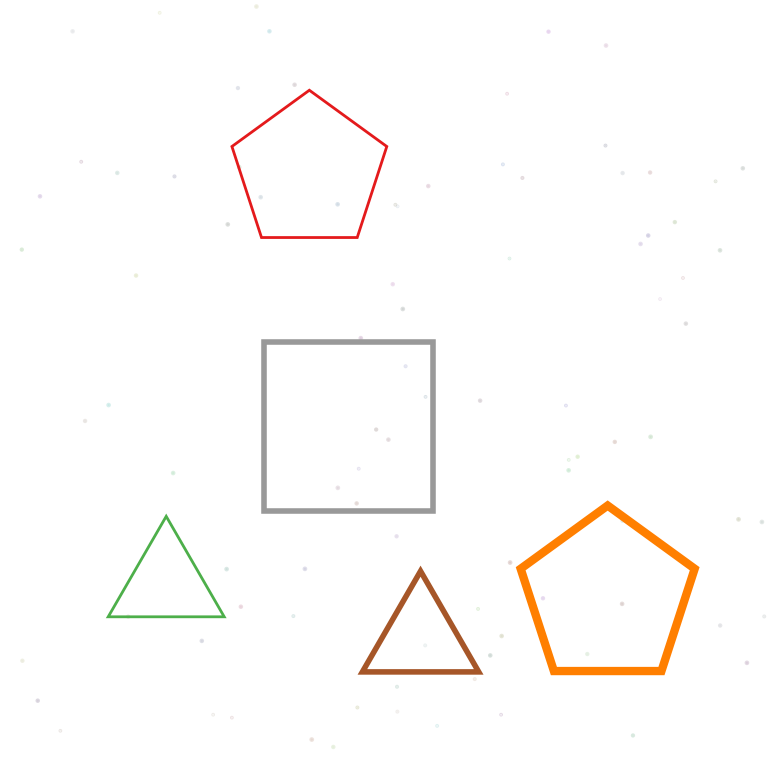[{"shape": "pentagon", "thickness": 1, "radius": 0.53, "center": [0.402, 0.777]}, {"shape": "triangle", "thickness": 1, "radius": 0.43, "center": [0.216, 0.242]}, {"shape": "pentagon", "thickness": 3, "radius": 0.59, "center": [0.789, 0.225]}, {"shape": "triangle", "thickness": 2, "radius": 0.44, "center": [0.546, 0.171]}, {"shape": "square", "thickness": 2, "radius": 0.55, "center": [0.452, 0.446]}]